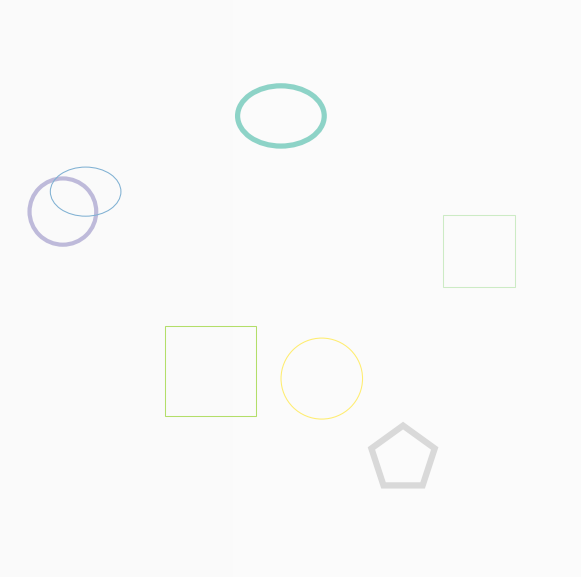[{"shape": "oval", "thickness": 2.5, "radius": 0.37, "center": [0.483, 0.798]}, {"shape": "circle", "thickness": 2, "radius": 0.29, "center": [0.108, 0.633]}, {"shape": "oval", "thickness": 0.5, "radius": 0.3, "center": [0.147, 0.667]}, {"shape": "square", "thickness": 0.5, "radius": 0.39, "center": [0.362, 0.357]}, {"shape": "pentagon", "thickness": 3, "radius": 0.29, "center": [0.693, 0.205]}, {"shape": "square", "thickness": 0.5, "radius": 0.31, "center": [0.824, 0.564]}, {"shape": "circle", "thickness": 0.5, "radius": 0.35, "center": [0.554, 0.344]}]